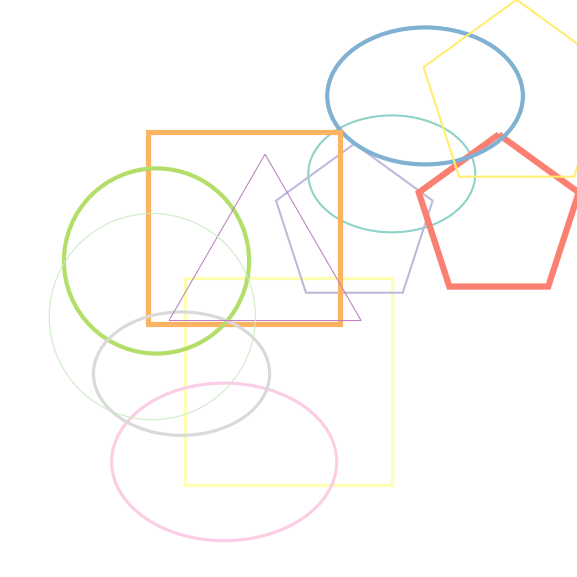[{"shape": "oval", "thickness": 1, "radius": 0.72, "center": [0.678, 0.698]}, {"shape": "square", "thickness": 1.5, "radius": 0.9, "center": [0.5, 0.338]}, {"shape": "pentagon", "thickness": 1, "radius": 0.71, "center": [0.614, 0.608]}, {"shape": "pentagon", "thickness": 3, "radius": 0.73, "center": [0.864, 0.621]}, {"shape": "oval", "thickness": 2, "radius": 0.85, "center": [0.736, 0.833]}, {"shape": "square", "thickness": 2.5, "radius": 0.83, "center": [0.422, 0.604]}, {"shape": "circle", "thickness": 2, "radius": 0.8, "center": [0.271, 0.547]}, {"shape": "oval", "thickness": 1.5, "radius": 0.97, "center": [0.388, 0.199]}, {"shape": "oval", "thickness": 1.5, "radius": 0.76, "center": [0.314, 0.352]}, {"shape": "triangle", "thickness": 0.5, "radius": 0.96, "center": [0.459, 0.54]}, {"shape": "circle", "thickness": 0.5, "radius": 0.89, "center": [0.264, 0.451]}, {"shape": "pentagon", "thickness": 1, "radius": 0.85, "center": [0.895, 0.83]}]